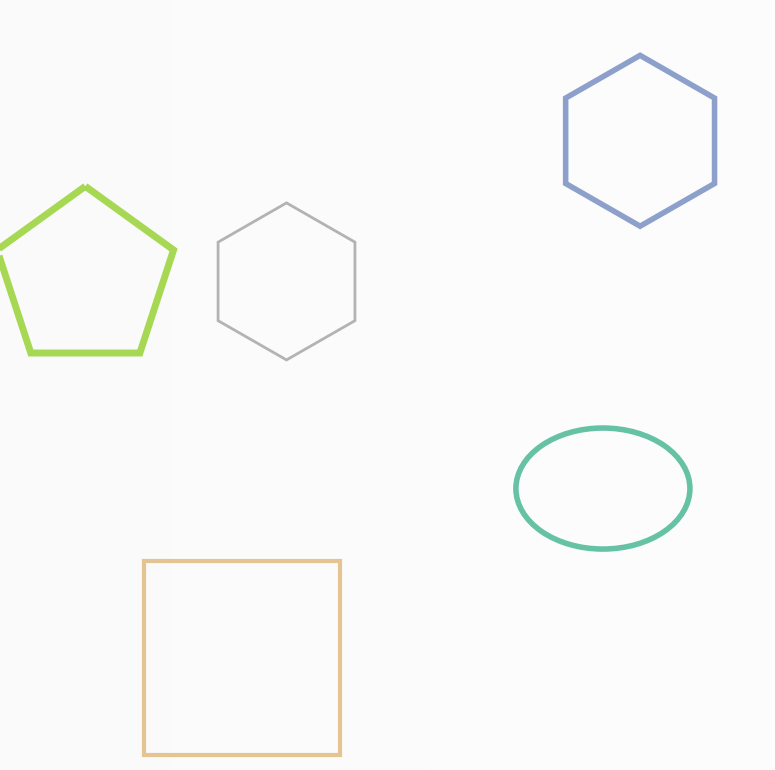[{"shape": "oval", "thickness": 2, "radius": 0.56, "center": [0.778, 0.366]}, {"shape": "hexagon", "thickness": 2, "radius": 0.55, "center": [0.826, 0.817]}, {"shape": "pentagon", "thickness": 2.5, "radius": 0.6, "center": [0.11, 0.638]}, {"shape": "square", "thickness": 1.5, "radius": 0.63, "center": [0.312, 0.146]}, {"shape": "hexagon", "thickness": 1, "radius": 0.51, "center": [0.37, 0.635]}]